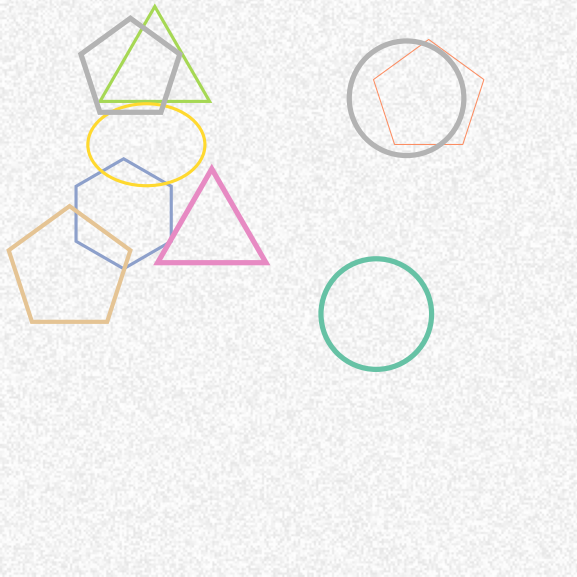[{"shape": "circle", "thickness": 2.5, "radius": 0.48, "center": [0.652, 0.455]}, {"shape": "pentagon", "thickness": 0.5, "radius": 0.5, "center": [0.742, 0.83]}, {"shape": "hexagon", "thickness": 1.5, "radius": 0.48, "center": [0.214, 0.629]}, {"shape": "triangle", "thickness": 2.5, "radius": 0.54, "center": [0.367, 0.598]}, {"shape": "triangle", "thickness": 1.5, "radius": 0.55, "center": [0.268, 0.878]}, {"shape": "oval", "thickness": 1.5, "radius": 0.51, "center": [0.253, 0.748]}, {"shape": "pentagon", "thickness": 2, "radius": 0.55, "center": [0.12, 0.531]}, {"shape": "pentagon", "thickness": 2.5, "radius": 0.45, "center": [0.226, 0.878]}, {"shape": "circle", "thickness": 2.5, "radius": 0.5, "center": [0.704, 0.829]}]